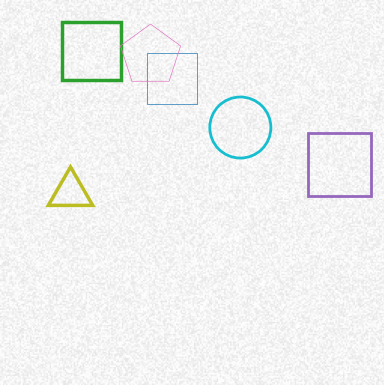[{"shape": "square", "thickness": 0.5, "radius": 0.33, "center": [0.447, 0.797]}, {"shape": "square", "thickness": 2.5, "radius": 0.38, "center": [0.237, 0.868]}, {"shape": "square", "thickness": 2, "radius": 0.41, "center": [0.883, 0.573]}, {"shape": "pentagon", "thickness": 0.5, "radius": 0.41, "center": [0.391, 0.855]}, {"shape": "triangle", "thickness": 2.5, "radius": 0.33, "center": [0.183, 0.5]}, {"shape": "circle", "thickness": 2, "radius": 0.4, "center": [0.624, 0.669]}]